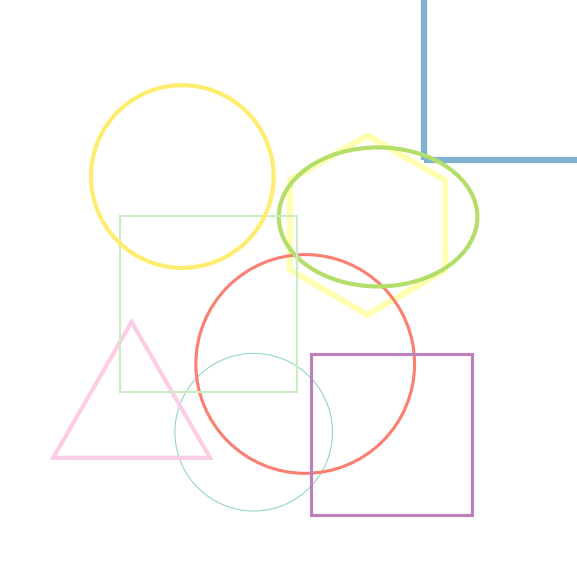[{"shape": "circle", "thickness": 0.5, "radius": 0.68, "center": [0.439, 0.251]}, {"shape": "hexagon", "thickness": 3, "radius": 0.78, "center": [0.636, 0.609]}, {"shape": "circle", "thickness": 1.5, "radius": 0.95, "center": [0.529, 0.369]}, {"shape": "square", "thickness": 3, "radius": 0.72, "center": [0.878, 0.866]}, {"shape": "oval", "thickness": 2, "radius": 0.86, "center": [0.655, 0.624]}, {"shape": "triangle", "thickness": 2, "radius": 0.78, "center": [0.228, 0.285]}, {"shape": "square", "thickness": 1.5, "radius": 0.7, "center": [0.678, 0.247]}, {"shape": "square", "thickness": 1, "radius": 0.76, "center": [0.361, 0.472]}, {"shape": "circle", "thickness": 2, "radius": 0.79, "center": [0.316, 0.693]}]